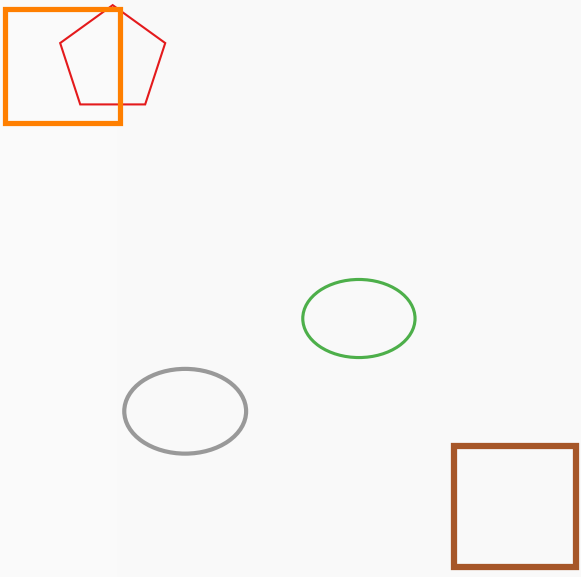[{"shape": "pentagon", "thickness": 1, "radius": 0.48, "center": [0.194, 0.895]}, {"shape": "oval", "thickness": 1.5, "radius": 0.48, "center": [0.617, 0.448]}, {"shape": "square", "thickness": 2.5, "radius": 0.49, "center": [0.108, 0.885]}, {"shape": "square", "thickness": 3, "radius": 0.52, "center": [0.886, 0.122]}, {"shape": "oval", "thickness": 2, "radius": 0.52, "center": [0.319, 0.287]}]